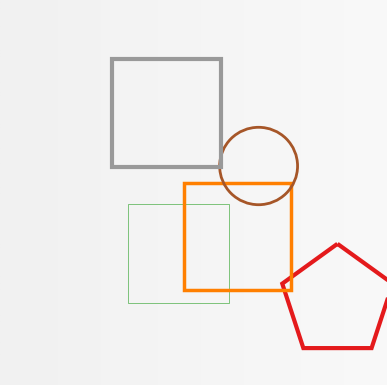[{"shape": "pentagon", "thickness": 3, "radius": 0.75, "center": [0.871, 0.217]}, {"shape": "square", "thickness": 0.5, "radius": 0.65, "center": [0.461, 0.342]}, {"shape": "square", "thickness": 2.5, "radius": 0.69, "center": [0.613, 0.385]}, {"shape": "circle", "thickness": 2, "radius": 0.5, "center": [0.667, 0.569]}, {"shape": "square", "thickness": 3, "radius": 0.7, "center": [0.429, 0.707]}]